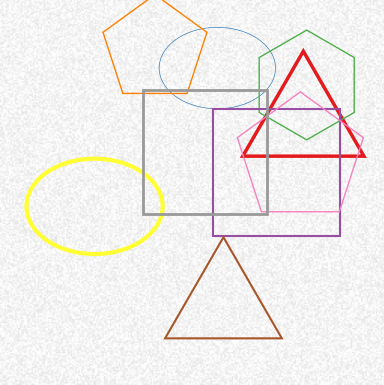[{"shape": "triangle", "thickness": 2.5, "radius": 0.91, "center": [0.788, 0.685]}, {"shape": "oval", "thickness": 0.5, "radius": 0.76, "center": [0.565, 0.823]}, {"shape": "hexagon", "thickness": 1, "radius": 0.71, "center": [0.797, 0.779]}, {"shape": "square", "thickness": 1.5, "radius": 0.82, "center": [0.719, 0.553]}, {"shape": "pentagon", "thickness": 1, "radius": 0.71, "center": [0.403, 0.872]}, {"shape": "oval", "thickness": 3, "radius": 0.88, "center": [0.246, 0.464]}, {"shape": "triangle", "thickness": 1.5, "radius": 0.88, "center": [0.58, 0.209]}, {"shape": "pentagon", "thickness": 1, "radius": 0.86, "center": [0.78, 0.589]}, {"shape": "square", "thickness": 2, "radius": 0.8, "center": [0.533, 0.605]}]